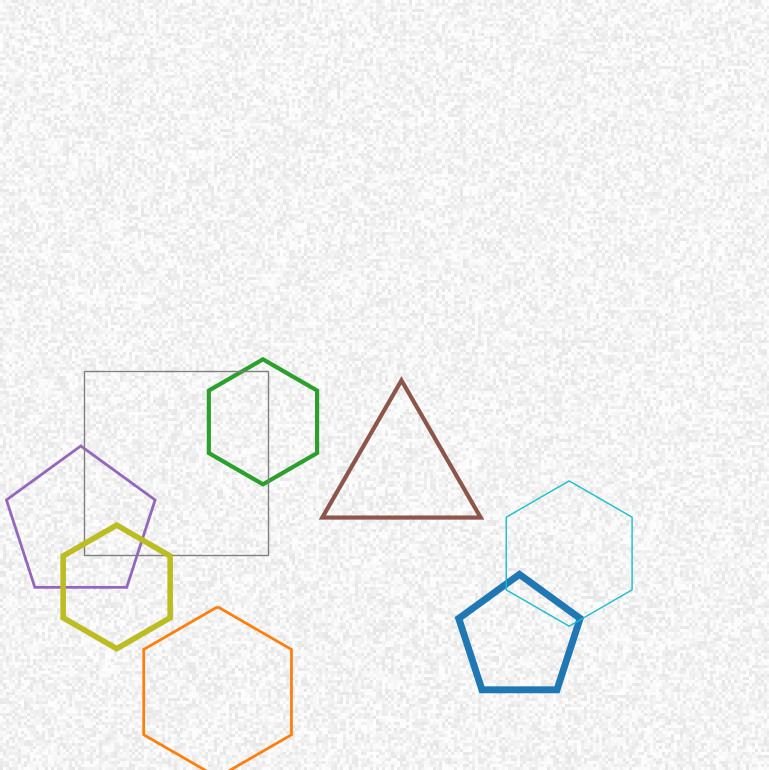[{"shape": "pentagon", "thickness": 2.5, "radius": 0.41, "center": [0.675, 0.171]}, {"shape": "hexagon", "thickness": 1, "radius": 0.55, "center": [0.283, 0.101]}, {"shape": "hexagon", "thickness": 1.5, "radius": 0.41, "center": [0.342, 0.452]}, {"shape": "pentagon", "thickness": 1, "radius": 0.51, "center": [0.105, 0.319]}, {"shape": "triangle", "thickness": 1.5, "radius": 0.59, "center": [0.521, 0.387]}, {"shape": "square", "thickness": 0.5, "radius": 0.6, "center": [0.228, 0.399]}, {"shape": "hexagon", "thickness": 2, "radius": 0.4, "center": [0.152, 0.238]}, {"shape": "hexagon", "thickness": 0.5, "radius": 0.47, "center": [0.739, 0.281]}]